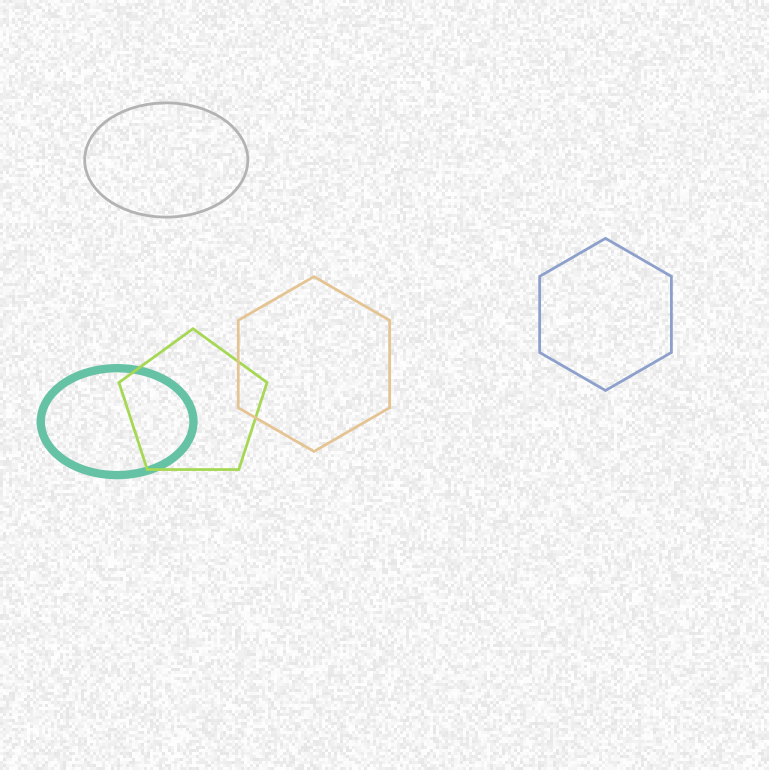[{"shape": "oval", "thickness": 3, "radius": 0.5, "center": [0.152, 0.452]}, {"shape": "hexagon", "thickness": 1, "radius": 0.49, "center": [0.786, 0.592]}, {"shape": "pentagon", "thickness": 1, "radius": 0.51, "center": [0.251, 0.472]}, {"shape": "hexagon", "thickness": 1, "radius": 0.57, "center": [0.408, 0.527]}, {"shape": "oval", "thickness": 1, "radius": 0.53, "center": [0.216, 0.792]}]